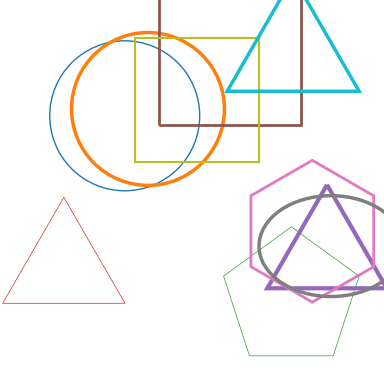[{"shape": "circle", "thickness": 1, "radius": 0.97, "center": [0.324, 0.699]}, {"shape": "circle", "thickness": 2.5, "radius": 0.99, "center": [0.384, 0.717]}, {"shape": "pentagon", "thickness": 0.5, "radius": 0.93, "center": [0.757, 0.226]}, {"shape": "triangle", "thickness": 0.5, "radius": 0.92, "center": [0.166, 0.304]}, {"shape": "triangle", "thickness": 3, "radius": 0.9, "center": [0.849, 0.341]}, {"shape": "square", "thickness": 2, "radius": 0.92, "center": [0.597, 0.86]}, {"shape": "hexagon", "thickness": 2, "radius": 0.92, "center": [0.811, 0.399]}, {"shape": "oval", "thickness": 2.5, "radius": 0.94, "center": [0.86, 0.361]}, {"shape": "square", "thickness": 1.5, "radius": 0.81, "center": [0.512, 0.74]}, {"shape": "triangle", "thickness": 2.5, "radius": 0.99, "center": [0.761, 0.862]}]